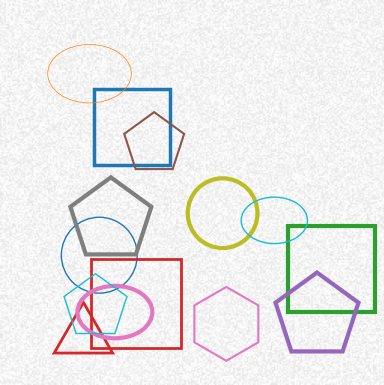[{"shape": "square", "thickness": 2.5, "radius": 0.5, "center": [0.343, 0.669]}, {"shape": "circle", "thickness": 1, "radius": 0.49, "center": [0.258, 0.337]}, {"shape": "oval", "thickness": 0.5, "radius": 0.54, "center": [0.232, 0.809]}, {"shape": "square", "thickness": 3, "radius": 0.56, "center": [0.861, 0.301]}, {"shape": "triangle", "thickness": 2, "radius": 0.44, "center": [0.217, 0.127]}, {"shape": "square", "thickness": 2, "radius": 0.58, "center": [0.353, 0.212]}, {"shape": "pentagon", "thickness": 3, "radius": 0.57, "center": [0.823, 0.179]}, {"shape": "pentagon", "thickness": 1.5, "radius": 0.41, "center": [0.4, 0.627]}, {"shape": "hexagon", "thickness": 1.5, "radius": 0.48, "center": [0.588, 0.159]}, {"shape": "oval", "thickness": 3, "radius": 0.49, "center": [0.299, 0.189]}, {"shape": "pentagon", "thickness": 3, "radius": 0.55, "center": [0.288, 0.429]}, {"shape": "circle", "thickness": 3, "radius": 0.45, "center": [0.578, 0.446]}, {"shape": "oval", "thickness": 1, "radius": 0.43, "center": [0.712, 0.428]}, {"shape": "pentagon", "thickness": 1, "radius": 0.43, "center": [0.248, 0.203]}]